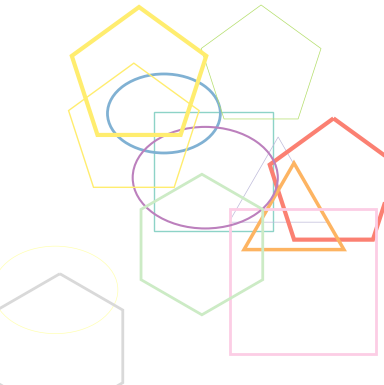[{"shape": "square", "thickness": 1, "radius": 0.77, "center": [0.554, 0.555]}, {"shape": "oval", "thickness": 0.5, "radius": 0.81, "center": [0.144, 0.247]}, {"shape": "triangle", "thickness": 0.5, "radius": 0.74, "center": [0.722, 0.497]}, {"shape": "pentagon", "thickness": 3, "radius": 0.87, "center": [0.866, 0.518]}, {"shape": "oval", "thickness": 2, "radius": 0.73, "center": [0.426, 0.705]}, {"shape": "triangle", "thickness": 2.5, "radius": 0.75, "center": [0.764, 0.427]}, {"shape": "pentagon", "thickness": 0.5, "radius": 0.82, "center": [0.678, 0.823]}, {"shape": "square", "thickness": 2, "radius": 0.95, "center": [0.787, 0.269]}, {"shape": "hexagon", "thickness": 2, "radius": 0.94, "center": [0.155, 0.1]}, {"shape": "oval", "thickness": 1.5, "radius": 0.94, "center": [0.533, 0.539]}, {"shape": "hexagon", "thickness": 2, "radius": 0.91, "center": [0.524, 0.365]}, {"shape": "pentagon", "thickness": 3, "radius": 0.92, "center": [0.361, 0.798]}, {"shape": "pentagon", "thickness": 1, "radius": 0.89, "center": [0.348, 0.658]}]